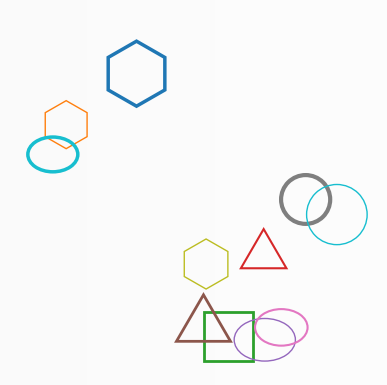[{"shape": "hexagon", "thickness": 2.5, "radius": 0.42, "center": [0.352, 0.809]}, {"shape": "hexagon", "thickness": 1, "radius": 0.31, "center": [0.171, 0.676]}, {"shape": "square", "thickness": 2, "radius": 0.32, "center": [0.59, 0.125]}, {"shape": "triangle", "thickness": 1.5, "radius": 0.34, "center": [0.68, 0.337]}, {"shape": "oval", "thickness": 1, "radius": 0.39, "center": [0.683, 0.117]}, {"shape": "triangle", "thickness": 2, "radius": 0.4, "center": [0.525, 0.154]}, {"shape": "oval", "thickness": 1.5, "radius": 0.34, "center": [0.726, 0.15]}, {"shape": "circle", "thickness": 3, "radius": 0.32, "center": [0.789, 0.482]}, {"shape": "hexagon", "thickness": 1, "radius": 0.32, "center": [0.532, 0.314]}, {"shape": "circle", "thickness": 1, "radius": 0.39, "center": [0.869, 0.443]}, {"shape": "oval", "thickness": 2.5, "radius": 0.32, "center": [0.136, 0.599]}]